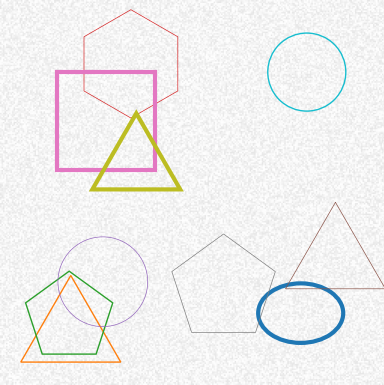[{"shape": "oval", "thickness": 3, "radius": 0.55, "center": [0.781, 0.187]}, {"shape": "triangle", "thickness": 1, "radius": 0.75, "center": [0.184, 0.135]}, {"shape": "pentagon", "thickness": 1, "radius": 0.6, "center": [0.18, 0.177]}, {"shape": "hexagon", "thickness": 0.5, "radius": 0.7, "center": [0.34, 0.834]}, {"shape": "circle", "thickness": 0.5, "radius": 0.58, "center": [0.267, 0.268]}, {"shape": "triangle", "thickness": 0.5, "radius": 0.75, "center": [0.871, 0.325]}, {"shape": "square", "thickness": 3, "radius": 0.64, "center": [0.276, 0.686]}, {"shape": "pentagon", "thickness": 0.5, "radius": 0.71, "center": [0.581, 0.251]}, {"shape": "triangle", "thickness": 3, "radius": 0.66, "center": [0.354, 0.574]}, {"shape": "circle", "thickness": 1, "radius": 0.51, "center": [0.797, 0.813]}]